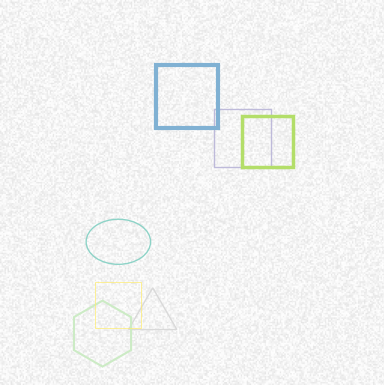[{"shape": "oval", "thickness": 1, "radius": 0.42, "center": [0.307, 0.372]}, {"shape": "square", "thickness": 1, "radius": 0.37, "center": [0.63, 0.642]}, {"shape": "square", "thickness": 3, "radius": 0.41, "center": [0.486, 0.749]}, {"shape": "square", "thickness": 2.5, "radius": 0.33, "center": [0.694, 0.632]}, {"shape": "triangle", "thickness": 1, "radius": 0.36, "center": [0.397, 0.18]}, {"shape": "hexagon", "thickness": 1.5, "radius": 0.43, "center": [0.266, 0.134]}, {"shape": "square", "thickness": 0.5, "radius": 0.3, "center": [0.306, 0.209]}]